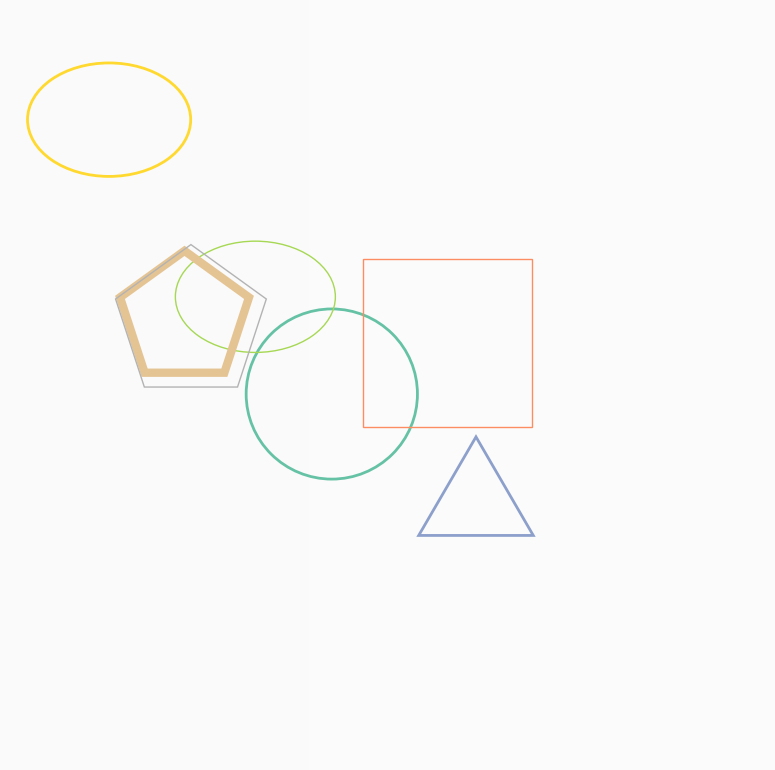[{"shape": "circle", "thickness": 1, "radius": 0.55, "center": [0.428, 0.488]}, {"shape": "square", "thickness": 0.5, "radius": 0.55, "center": [0.577, 0.555]}, {"shape": "triangle", "thickness": 1, "radius": 0.43, "center": [0.614, 0.347]}, {"shape": "oval", "thickness": 0.5, "radius": 0.52, "center": [0.33, 0.615]}, {"shape": "oval", "thickness": 1, "radius": 0.53, "center": [0.141, 0.845]}, {"shape": "pentagon", "thickness": 3, "radius": 0.44, "center": [0.238, 0.587]}, {"shape": "pentagon", "thickness": 0.5, "radius": 0.51, "center": [0.246, 0.58]}]